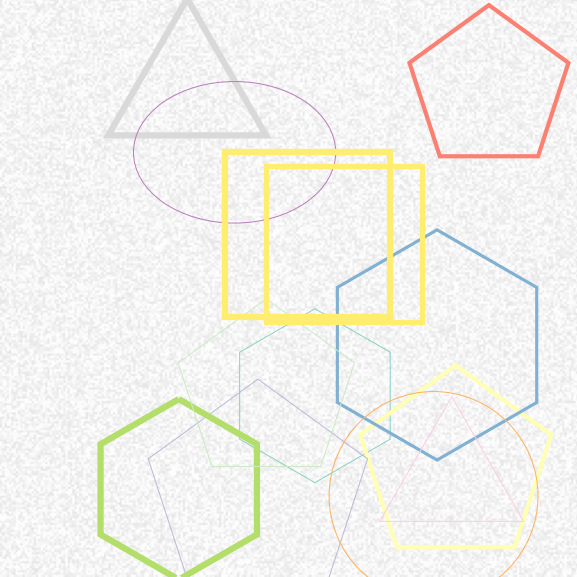[{"shape": "hexagon", "thickness": 0.5, "radius": 0.75, "center": [0.545, 0.314]}, {"shape": "pentagon", "thickness": 2, "radius": 0.87, "center": [0.789, 0.193]}, {"shape": "pentagon", "thickness": 0.5, "radius": 1.0, "center": [0.447, 0.143]}, {"shape": "pentagon", "thickness": 2, "radius": 0.72, "center": [0.847, 0.846]}, {"shape": "hexagon", "thickness": 1.5, "radius": 1.0, "center": [0.757, 0.402]}, {"shape": "circle", "thickness": 0.5, "radius": 0.9, "center": [0.751, 0.14]}, {"shape": "hexagon", "thickness": 3, "radius": 0.78, "center": [0.309, 0.152]}, {"shape": "triangle", "thickness": 0.5, "radius": 0.72, "center": [0.782, 0.168]}, {"shape": "triangle", "thickness": 3, "radius": 0.79, "center": [0.324, 0.844]}, {"shape": "oval", "thickness": 0.5, "radius": 0.88, "center": [0.406, 0.735]}, {"shape": "pentagon", "thickness": 0.5, "radius": 0.8, "center": [0.461, 0.321]}, {"shape": "square", "thickness": 2.5, "radius": 0.67, "center": [0.595, 0.576]}, {"shape": "square", "thickness": 3, "radius": 0.71, "center": [0.532, 0.593]}]